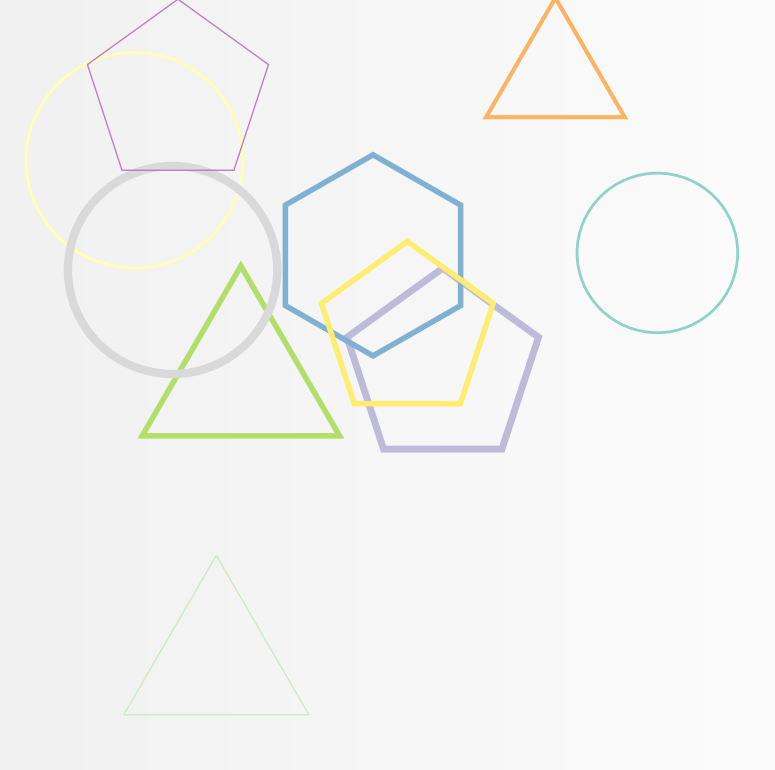[{"shape": "circle", "thickness": 1, "radius": 0.52, "center": [0.848, 0.672]}, {"shape": "circle", "thickness": 1, "radius": 0.7, "center": [0.174, 0.792]}, {"shape": "pentagon", "thickness": 2.5, "radius": 0.65, "center": [0.571, 0.522]}, {"shape": "hexagon", "thickness": 2, "radius": 0.65, "center": [0.481, 0.668]}, {"shape": "triangle", "thickness": 1.5, "radius": 0.52, "center": [0.717, 0.899]}, {"shape": "triangle", "thickness": 2, "radius": 0.74, "center": [0.311, 0.508]}, {"shape": "circle", "thickness": 3, "radius": 0.68, "center": [0.223, 0.649]}, {"shape": "pentagon", "thickness": 0.5, "radius": 0.61, "center": [0.23, 0.878]}, {"shape": "triangle", "thickness": 0.5, "radius": 0.69, "center": [0.279, 0.141]}, {"shape": "pentagon", "thickness": 2, "radius": 0.58, "center": [0.526, 0.57]}]